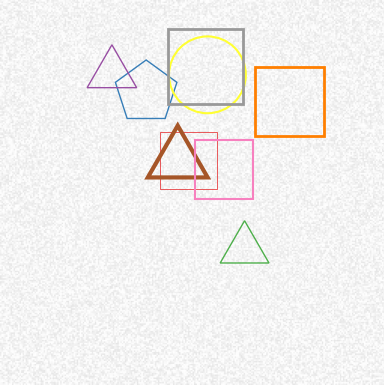[{"shape": "square", "thickness": 0.5, "radius": 0.37, "center": [0.488, 0.584]}, {"shape": "pentagon", "thickness": 1, "radius": 0.42, "center": [0.38, 0.76]}, {"shape": "triangle", "thickness": 1, "radius": 0.37, "center": [0.635, 0.353]}, {"shape": "triangle", "thickness": 1, "radius": 0.37, "center": [0.291, 0.809]}, {"shape": "square", "thickness": 2, "radius": 0.45, "center": [0.752, 0.737]}, {"shape": "circle", "thickness": 1.5, "radius": 0.5, "center": [0.539, 0.806]}, {"shape": "triangle", "thickness": 3, "radius": 0.45, "center": [0.462, 0.584]}, {"shape": "square", "thickness": 1.5, "radius": 0.38, "center": [0.582, 0.559]}, {"shape": "square", "thickness": 2, "radius": 0.49, "center": [0.533, 0.827]}]